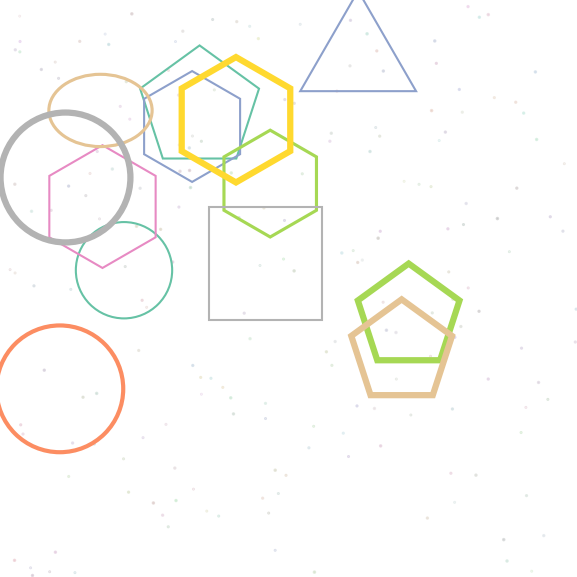[{"shape": "circle", "thickness": 1, "radius": 0.42, "center": [0.215, 0.531]}, {"shape": "pentagon", "thickness": 1, "radius": 0.54, "center": [0.346, 0.812]}, {"shape": "circle", "thickness": 2, "radius": 0.55, "center": [0.104, 0.326]}, {"shape": "triangle", "thickness": 1, "radius": 0.58, "center": [0.62, 0.899]}, {"shape": "hexagon", "thickness": 1, "radius": 0.48, "center": [0.333, 0.78]}, {"shape": "hexagon", "thickness": 1, "radius": 0.53, "center": [0.177, 0.641]}, {"shape": "pentagon", "thickness": 3, "radius": 0.46, "center": [0.708, 0.45]}, {"shape": "hexagon", "thickness": 1.5, "radius": 0.46, "center": [0.468, 0.681]}, {"shape": "hexagon", "thickness": 3, "radius": 0.54, "center": [0.409, 0.792]}, {"shape": "oval", "thickness": 1.5, "radius": 0.45, "center": [0.174, 0.808]}, {"shape": "pentagon", "thickness": 3, "radius": 0.46, "center": [0.696, 0.389]}, {"shape": "circle", "thickness": 3, "radius": 0.56, "center": [0.113, 0.692]}, {"shape": "square", "thickness": 1, "radius": 0.49, "center": [0.46, 0.543]}]